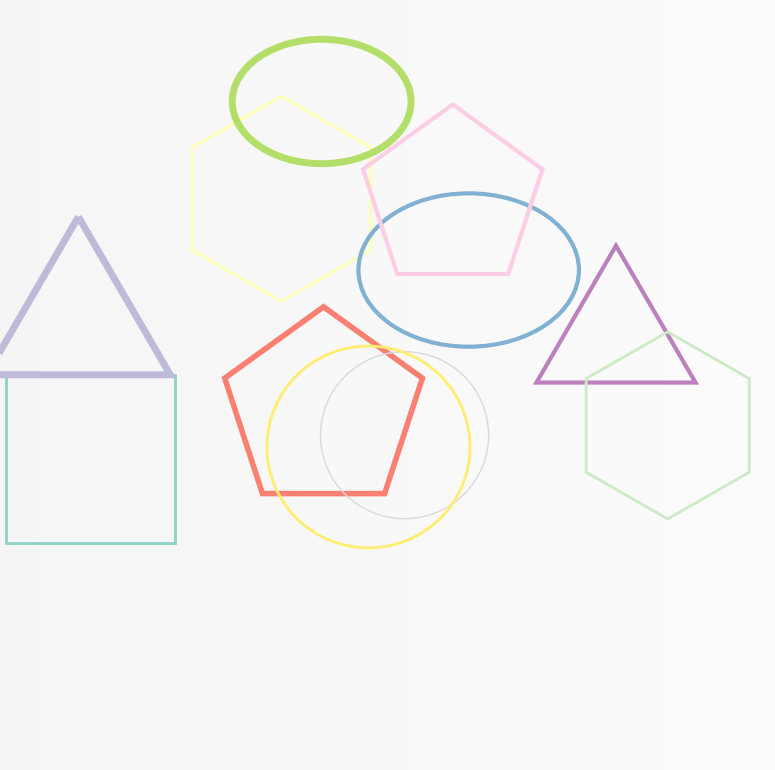[{"shape": "square", "thickness": 1, "radius": 0.55, "center": [0.117, 0.404]}, {"shape": "hexagon", "thickness": 1, "radius": 0.67, "center": [0.363, 0.742]}, {"shape": "triangle", "thickness": 2.5, "radius": 0.68, "center": [0.101, 0.582]}, {"shape": "pentagon", "thickness": 2, "radius": 0.67, "center": [0.417, 0.467]}, {"shape": "oval", "thickness": 1.5, "radius": 0.71, "center": [0.605, 0.649]}, {"shape": "oval", "thickness": 2.5, "radius": 0.58, "center": [0.415, 0.868]}, {"shape": "pentagon", "thickness": 1.5, "radius": 0.61, "center": [0.584, 0.743]}, {"shape": "circle", "thickness": 0.5, "radius": 0.54, "center": [0.522, 0.435]}, {"shape": "triangle", "thickness": 1.5, "radius": 0.59, "center": [0.795, 0.562]}, {"shape": "hexagon", "thickness": 1, "radius": 0.61, "center": [0.862, 0.448]}, {"shape": "circle", "thickness": 1, "radius": 0.66, "center": [0.475, 0.42]}]